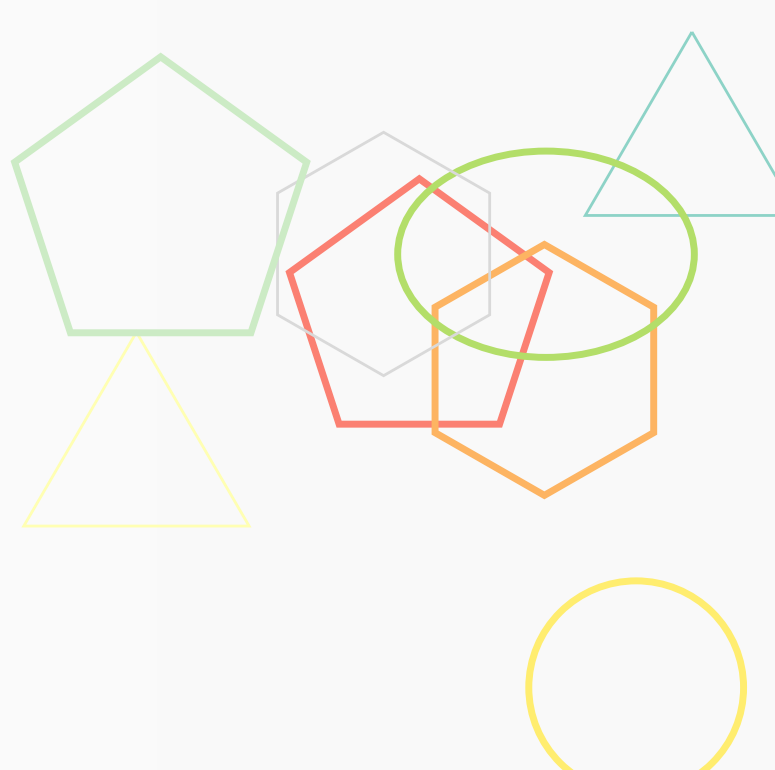[{"shape": "triangle", "thickness": 1, "radius": 0.79, "center": [0.893, 0.8]}, {"shape": "triangle", "thickness": 1, "radius": 0.84, "center": [0.176, 0.401]}, {"shape": "pentagon", "thickness": 2.5, "radius": 0.88, "center": [0.541, 0.592]}, {"shape": "hexagon", "thickness": 2.5, "radius": 0.81, "center": [0.702, 0.52]}, {"shape": "oval", "thickness": 2.5, "radius": 0.96, "center": [0.705, 0.67]}, {"shape": "hexagon", "thickness": 1, "radius": 0.79, "center": [0.495, 0.67]}, {"shape": "pentagon", "thickness": 2.5, "radius": 0.99, "center": [0.207, 0.728]}, {"shape": "circle", "thickness": 2.5, "radius": 0.69, "center": [0.821, 0.107]}]